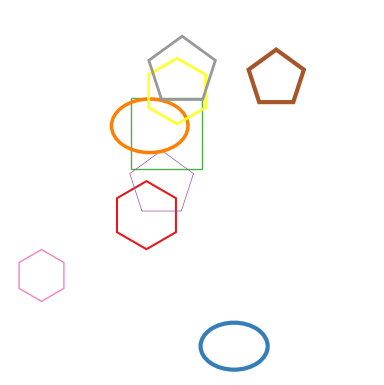[{"shape": "hexagon", "thickness": 1.5, "radius": 0.44, "center": [0.38, 0.441]}, {"shape": "oval", "thickness": 3, "radius": 0.44, "center": [0.608, 0.101]}, {"shape": "square", "thickness": 1, "radius": 0.46, "center": [0.434, 0.653]}, {"shape": "pentagon", "thickness": 0.5, "radius": 0.43, "center": [0.42, 0.522]}, {"shape": "oval", "thickness": 2.5, "radius": 0.5, "center": [0.389, 0.673]}, {"shape": "hexagon", "thickness": 2, "radius": 0.43, "center": [0.46, 0.763]}, {"shape": "pentagon", "thickness": 3, "radius": 0.38, "center": [0.717, 0.796]}, {"shape": "hexagon", "thickness": 1, "radius": 0.34, "center": [0.108, 0.285]}, {"shape": "pentagon", "thickness": 2, "radius": 0.45, "center": [0.473, 0.815]}]